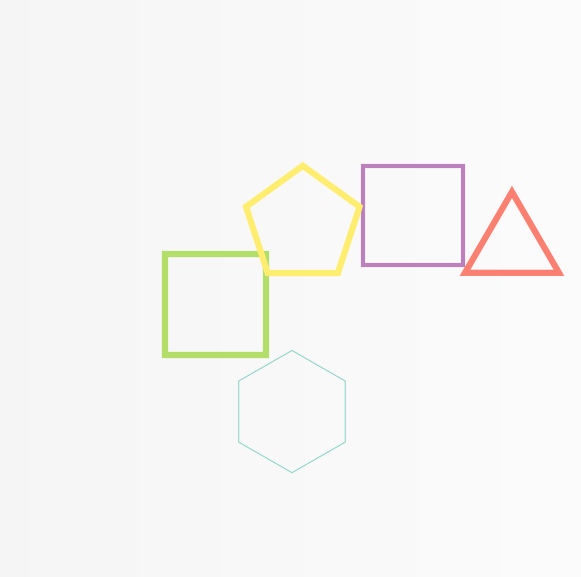[{"shape": "hexagon", "thickness": 0.5, "radius": 0.53, "center": [0.502, 0.286]}, {"shape": "triangle", "thickness": 3, "radius": 0.47, "center": [0.881, 0.573]}, {"shape": "square", "thickness": 3, "radius": 0.43, "center": [0.37, 0.472]}, {"shape": "square", "thickness": 2, "radius": 0.43, "center": [0.71, 0.626]}, {"shape": "pentagon", "thickness": 3, "radius": 0.51, "center": [0.521, 0.609]}]